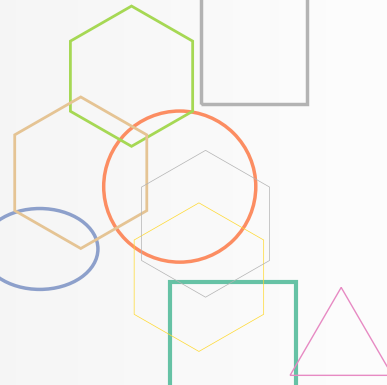[{"shape": "square", "thickness": 3, "radius": 0.81, "center": [0.601, 0.105]}, {"shape": "circle", "thickness": 2.5, "radius": 0.98, "center": [0.464, 0.515]}, {"shape": "oval", "thickness": 2.5, "radius": 0.75, "center": [0.103, 0.353]}, {"shape": "triangle", "thickness": 1, "radius": 0.76, "center": [0.88, 0.101]}, {"shape": "hexagon", "thickness": 2, "radius": 0.91, "center": [0.339, 0.802]}, {"shape": "hexagon", "thickness": 0.5, "radius": 0.96, "center": [0.513, 0.28]}, {"shape": "hexagon", "thickness": 2, "radius": 0.98, "center": [0.208, 0.551]}, {"shape": "square", "thickness": 2.5, "radius": 0.68, "center": [0.656, 0.866]}, {"shape": "hexagon", "thickness": 0.5, "radius": 0.95, "center": [0.53, 0.419]}]